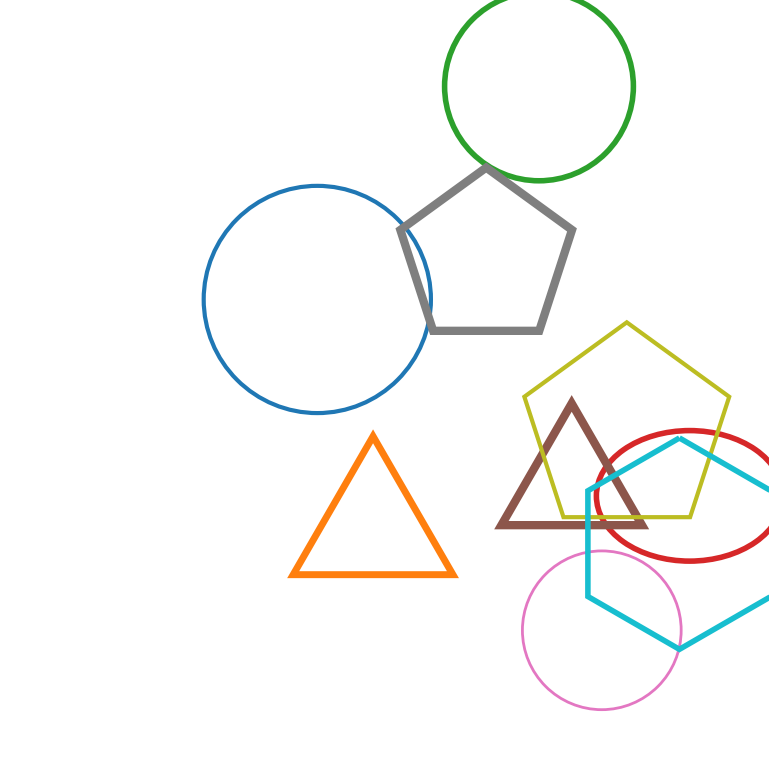[{"shape": "circle", "thickness": 1.5, "radius": 0.74, "center": [0.412, 0.611]}, {"shape": "triangle", "thickness": 2.5, "radius": 0.6, "center": [0.484, 0.314]}, {"shape": "circle", "thickness": 2, "radius": 0.61, "center": [0.7, 0.888]}, {"shape": "oval", "thickness": 2, "radius": 0.61, "center": [0.896, 0.356]}, {"shape": "triangle", "thickness": 3, "radius": 0.53, "center": [0.742, 0.371]}, {"shape": "circle", "thickness": 1, "radius": 0.52, "center": [0.782, 0.181]}, {"shape": "pentagon", "thickness": 3, "radius": 0.59, "center": [0.631, 0.665]}, {"shape": "pentagon", "thickness": 1.5, "radius": 0.7, "center": [0.814, 0.442]}, {"shape": "hexagon", "thickness": 2, "radius": 0.69, "center": [0.882, 0.294]}]